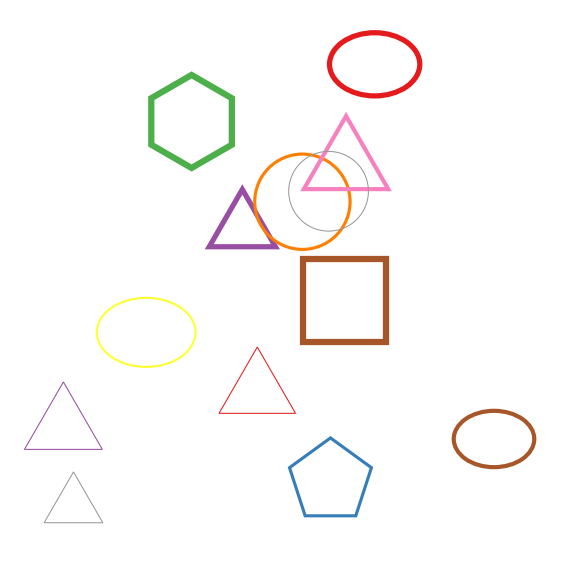[{"shape": "oval", "thickness": 2.5, "radius": 0.39, "center": [0.649, 0.888]}, {"shape": "triangle", "thickness": 0.5, "radius": 0.38, "center": [0.446, 0.322]}, {"shape": "pentagon", "thickness": 1.5, "radius": 0.37, "center": [0.572, 0.166]}, {"shape": "hexagon", "thickness": 3, "radius": 0.4, "center": [0.332, 0.789]}, {"shape": "triangle", "thickness": 0.5, "radius": 0.39, "center": [0.11, 0.26]}, {"shape": "triangle", "thickness": 2.5, "radius": 0.33, "center": [0.42, 0.605]}, {"shape": "circle", "thickness": 1.5, "radius": 0.41, "center": [0.524, 0.65]}, {"shape": "oval", "thickness": 1, "radius": 0.43, "center": [0.253, 0.424]}, {"shape": "square", "thickness": 3, "radius": 0.36, "center": [0.597, 0.479]}, {"shape": "oval", "thickness": 2, "radius": 0.35, "center": [0.855, 0.239]}, {"shape": "triangle", "thickness": 2, "radius": 0.42, "center": [0.599, 0.714]}, {"shape": "triangle", "thickness": 0.5, "radius": 0.29, "center": [0.127, 0.123]}, {"shape": "circle", "thickness": 0.5, "radius": 0.35, "center": [0.569, 0.668]}]